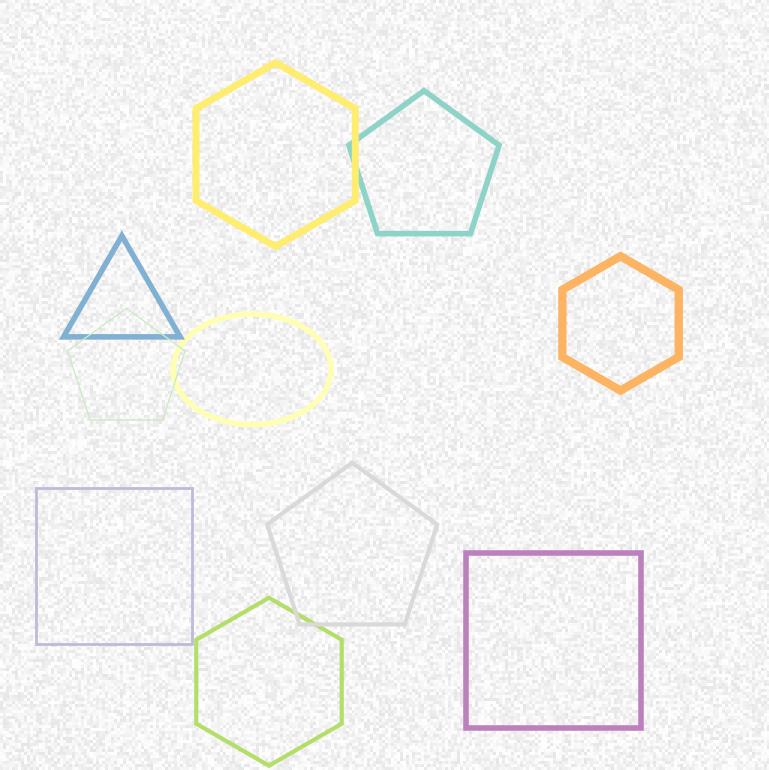[{"shape": "pentagon", "thickness": 2, "radius": 0.51, "center": [0.551, 0.78]}, {"shape": "oval", "thickness": 2, "radius": 0.51, "center": [0.327, 0.52]}, {"shape": "square", "thickness": 1, "radius": 0.51, "center": [0.148, 0.265]}, {"shape": "triangle", "thickness": 2, "radius": 0.44, "center": [0.158, 0.606]}, {"shape": "hexagon", "thickness": 3, "radius": 0.44, "center": [0.806, 0.58]}, {"shape": "hexagon", "thickness": 1.5, "radius": 0.55, "center": [0.349, 0.115]}, {"shape": "pentagon", "thickness": 1.5, "radius": 0.58, "center": [0.457, 0.283]}, {"shape": "square", "thickness": 2, "radius": 0.57, "center": [0.719, 0.169]}, {"shape": "pentagon", "thickness": 0.5, "radius": 0.4, "center": [0.164, 0.519]}, {"shape": "hexagon", "thickness": 2.5, "radius": 0.6, "center": [0.358, 0.799]}]